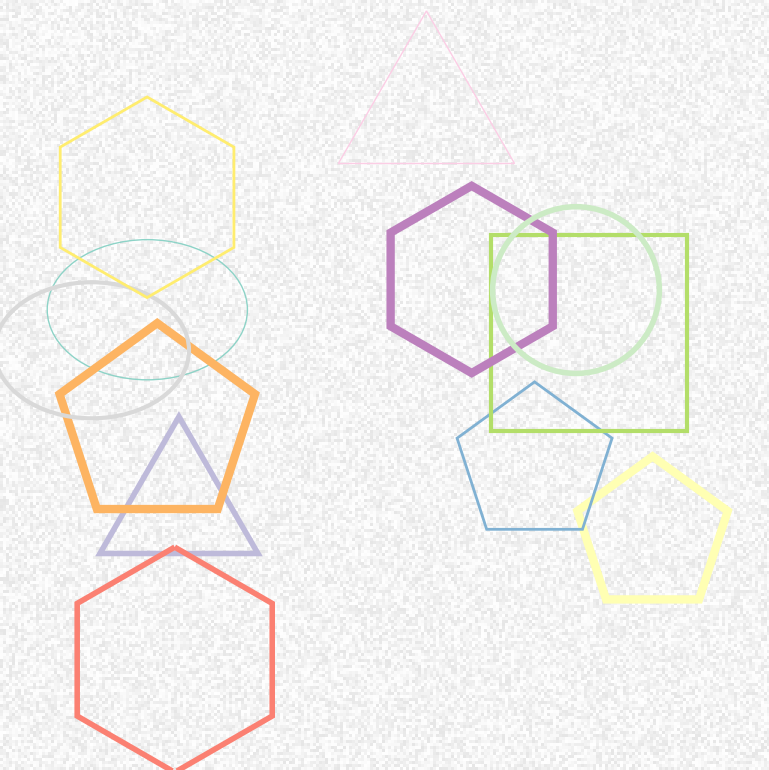[{"shape": "oval", "thickness": 0.5, "radius": 0.65, "center": [0.191, 0.598]}, {"shape": "pentagon", "thickness": 3, "radius": 0.51, "center": [0.847, 0.305]}, {"shape": "triangle", "thickness": 2, "radius": 0.59, "center": [0.232, 0.34]}, {"shape": "hexagon", "thickness": 2, "radius": 0.73, "center": [0.227, 0.143]}, {"shape": "pentagon", "thickness": 1, "radius": 0.53, "center": [0.694, 0.398]}, {"shape": "pentagon", "thickness": 3, "radius": 0.67, "center": [0.204, 0.447]}, {"shape": "square", "thickness": 1.5, "radius": 0.64, "center": [0.765, 0.567]}, {"shape": "triangle", "thickness": 0.5, "radius": 0.66, "center": [0.554, 0.854]}, {"shape": "oval", "thickness": 1.5, "radius": 0.63, "center": [0.119, 0.545]}, {"shape": "hexagon", "thickness": 3, "radius": 0.61, "center": [0.613, 0.637]}, {"shape": "circle", "thickness": 2, "radius": 0.54, "center": [0.748, 0.623]}, {"shape": "hexagon", "thickness": 1, "radius": 0.65, "center": [0.191, 0.744]}]